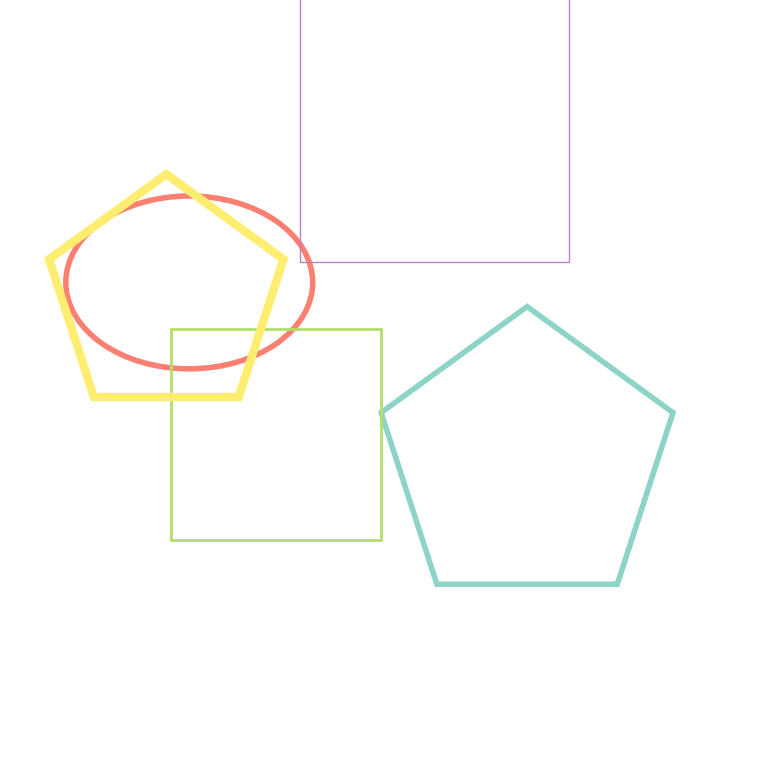[{"shape": "pentagon", "thickness": 2, "radius": 1.0, "center": [0.685, 0.403]}, {"shape": "oval", "thickness": 2, "radius": 0.8, "center": [0.246, 0.633]}, {"shape": "square", "thickness": 1, "radius": 0.68, "center": [0.358, 0.435]}, {"shape": "square", "thickness": 0.5, "radius": 0.87, "center": [0.564, 0.834]}, {"shape": "pentagon", "thickness": 3, "radius": 0.8, "center": [0.216, 0.614]}]